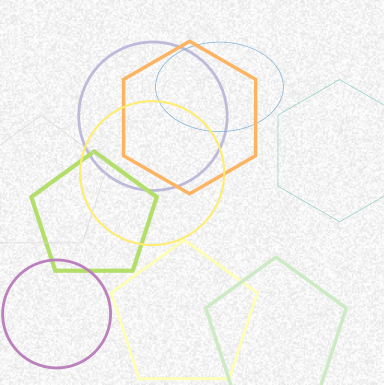[{"shape": "hexagon", "thickness": 0.5, "radius": 0.92, "center": [0.882, 0.609]}, {"shape": "pentagon", "thickness": 2, "radius": 1.0, "center": [0.478, 0.178]}, {"shape": "circle", "thickness": 2, "radius": 0.96, "center": [0.397, 0.698]}, {"shape": "oval", "thickness": 0.5, "radius": 0.83, "center": [0.57, 0.774]}, {"shape": "hexagon", "thickness": 2.5, "radius": 0.99, "center": [0.492, 0.695]}, {"shape": "pentagon", "thickness": 3, "radius": 0.86, "center": [0.244, 0.435]}, {"shape": "pentagon", "thickness": 0.5, "radius": 0.92, "center": [0.107, 0.517]}, {"shape": "circle", "thickness": 2, "radius": 0.7, "center": [0.147, 0.185]}, {"shape": "pentagon", "thickness": 2.5, "radius": 0.96, "center": [0.717, 0.141]}, {"shape": "circle", "thickness": 1.5, "radius": 0.93, "center": [0.395, 0.55]}]